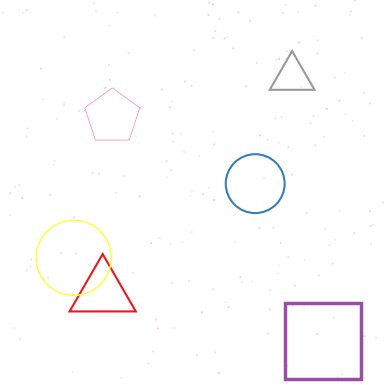[{"shape": "triangle", "thickness": 1.5, "radius": 0.5, "center": [0.267, 0.241]}, {"shape": "circle", "thickness": 1.5, "radius": 0.38, "center": [0.663, 0.523]}, {"shape": "square", "thickness": 2.5, "radius": 0.49, "center": [0.84, 0.114]}, {"shape": "circle", "thickness": 1, "radius": 0.49, "center": [0.192, 0.33]}, {"shape": "pentagon", "thickness": 0.5, "radius": 0.37, "center": [0.292, 0.697]}, {"shape": "triangle", "thickness": 1.5, "radius": 0.34, "center": [0.759, 0.8]}]